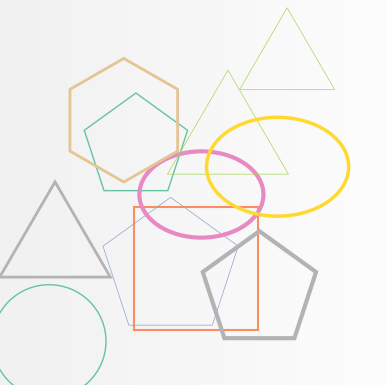[{"shape": "circle", "thickness": 1, "radius": 0.73, "center": [0.127, 0.114]}, {"shape": "pentagon", "thickness": 1, "radius": 0.7, "center": [0.351, 0.618]}, {"shape": "square", "thickness": 1.5, "radius": 0.8, "center": [0.507, 0.302]}, {"shape": "pentagon", "thickness": 0.5, "radius": 0.92, "center": [0.44, 0.304]}, {"shape": "oval", "thickness": 3, "radius": 0.8, "center": [0.52, 0.495]}, {"shape": "triangle", "thickness": 0.5, "radius": 0.71, "center": [0.741, 0.838]}, {"shape": "triangle", "thickness": 0.5, "radius": 0.9, "center": [0.588, 0.638]}, {"shape": "oval", "thickness": 2.5, "radius": 0.92, "center": [0.716, 0.567]}, {"shape": "hexagon", "thickness": 2, "radius": 0.8, "center": [0.319, 0.688]}, {"shape": "pentagon", "thickness": 3, "radius": 0.77, "center": [0.669, 0.246]}, {"shape": "triangle", "thickness": 2, "radius": 0.82, "center": [0.142, 0.363]}]